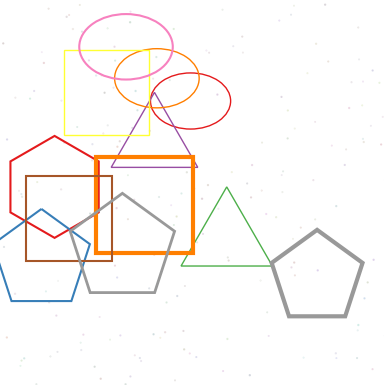[{"shape": "hexagon", "thickness": 1.5, "radius": 0.66, "center": [0.142, 0.515]}, {"shape": "oval", "thickness": 1, "radius": 0.52, "center": [0.495, 0.738]}, {"shape": "pentagon", "thickness": 1.5, "radius": 0.66, "center": [0.108, 0.325]}, {"shape": "triangle", "thickness": 1, "radius": 0.68, "center": [0.589, 0.378]}, {"shape": "triangle", "thickness": 1, "radius": 0.65, "center": [0.401, 0.63]}, {"shape": "square", "thickness": 3, "radius": 0.63, "center": [0.375, 0.468]}, {"shape": "oval", "thickness": 1, "radius": 0.55, "center": [0.408, 0.797]}, {"shape": "square", "thickness": 1, "radius": 0.55, "center": [0.276, 0.761]}, {"shape": "square", "thickness": 1.5, "radius": 0.55, "center": [0.179, 0.432]}, {"shape": "oval", "thickness": 1.5, "radius": 0.61, "center": [0.327, 0.878]}, {"shape": "pentagon", "thickness": 2, "radius": 0.71, "center": [0.318, 0.355]}, {"shape": "pentagon", "thickness": 3, "radius": 0.62, "center": [0.824, 0.279]}]